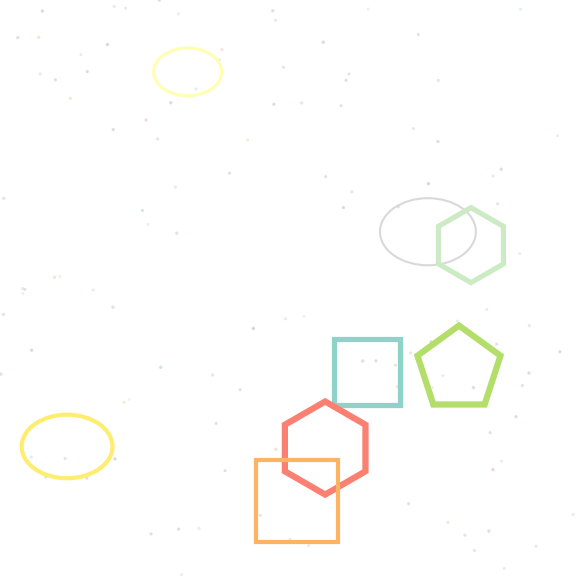[{"shape": "square", "thickness": 2.5, "radius": 0.29, "center": [0.635, 0.355]}, {"shape": "oval", "thickness": 1.5, "radius": 0.29, "center": [0.325, 0.875]}, {"shape": "hexagon", "thickness": 3, "radius": 0.4, "center": [0.563, 0.223]}, {"shape": "square", "thickness": 2, "radius": 0.35, "center": [0.514, 0.132]}, {"shape": "pentagon", "thickness": 3, "radius": 0.38, "center": [0.795, 0.36]}, {"shape": "oval", "thickness": 1, "radius": 0.42, "center": [0.741, 0.598]}, {"shape": "hexagon", "thickness": 2.5, "radius": 0.32, "center": [0.816, 0.575]}, {"shape": "oval", "thickness": 2, "radius": 0.39, "center": [0.116, 0.226]}]